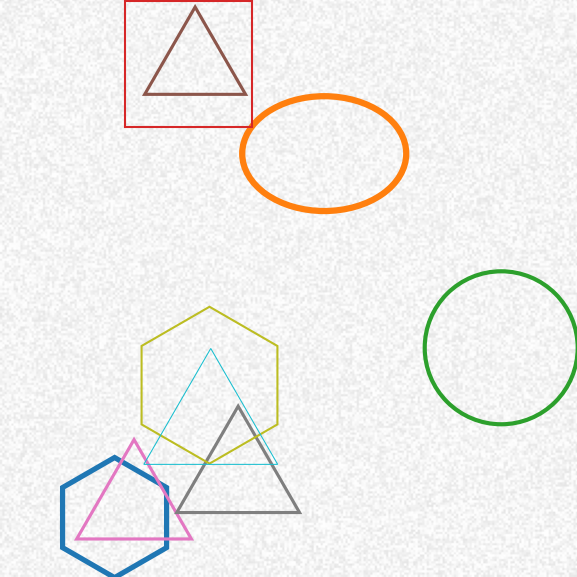[{"shape": "hexagon", "thickness": 2.5, "radius": 0.52, "center": [0.198, 0.103]}, {"shape": "oval", "thickness": 3, "radius": 0.71, "center": [0.561, 0.733]}, {"shape": "circle", "thickness": 2, "radius": 0.66, "center": [0.868, 0.397]}, {"shape": "square", "thickness": 1, "radius": 0.55, "center": [0.326, 0.888]}, {"shape": "triangle", "thickness": 1.5, "radius": 0.5, "center": [0.338, 0.886]}, {"shape": "triangle", "thickness": 1.5, "radius": 0.57, "center": [0.232, 0.123]}, {"shape": "triangle", "thickness": 1.5, "radius": 0.61, "center": [0.412, 0.173]}, {"shape": "hexagon", "thickness": 1, "radius": 0.68, "center": [0.363, 0.332]}, {"shape": "triangle", "thickness": 0.5, "radius": 0.67, "center": [0.365, 0.262]}]